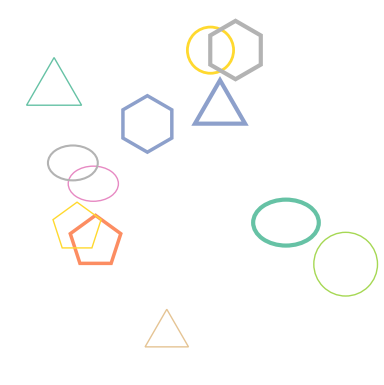[{"shape": "triangle", "thickness": 1, "radius": 0.41, "center": [0.14, 0.768]}, {"shape": "oval", "thickness": 3, "radius": 0.43, "center": [0.743, 0.422]}, {"shape": "pentagon", "thickness": 2.5, "radius": 0.34, "center": [0.248, 0.372]}, {"shape": "triangle", "thickness": 3, "radius": 0.38, "center": [0.571, 0.716]}, {"shape": "hexagon", "thickness": 2.5, "radius": 0.37, "center": [0.383, 0.678]}, {"shape": "oval", "thickness": 1, "radius": 0.33, "center": [0.242, 0.523]}, {"shape": "circle", "thickness": 1, "radius": 0.41, "center": [0.898, 0.314]}, {"shape": "pentagon", "thickness": 1, "radius": 0.33, "center": [0.2, 0.409]}, {"shape": "circle", "thickness": 2, "radius": 0.3, "center": [0.547, 0.87]}, {"shape": "triangle", "thickness": 1, "radius": 0.33, "center": [0.433, 0.132]}, {"shape": "oval", "thickness": 1.5, "radius": 0.32, "center": [0.189, 0.577]}, {"shape": "hexagon", "thickness": 3, "radius": 0.38, "center": [0.612, 0.87]}]